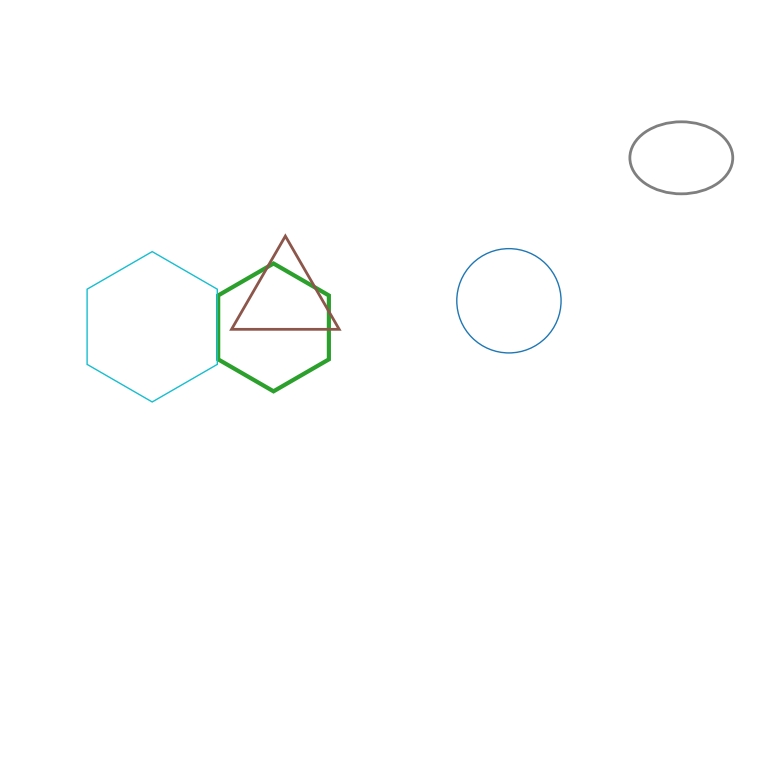[{"shape": "circle", "thickness": 0.5, "radius": 0.34, "center": [0.661, 0.609]}, {"shape": "hexagon", "thickness": 1.5, "radius": 0.41, "center": [0.355, 0.575]}, {"shape": "triangle", "thickness": 1, "radius": 0.4, "center": [0.371, 0.613]}, {"shape": "oval", "thickness": 1, "radius": 0.33, "center": [0.885, 0.795]}, {"shape": "hexagon", "thickness": 0.5, "radius": 0.49, "center": [0.198, 0.576]}]